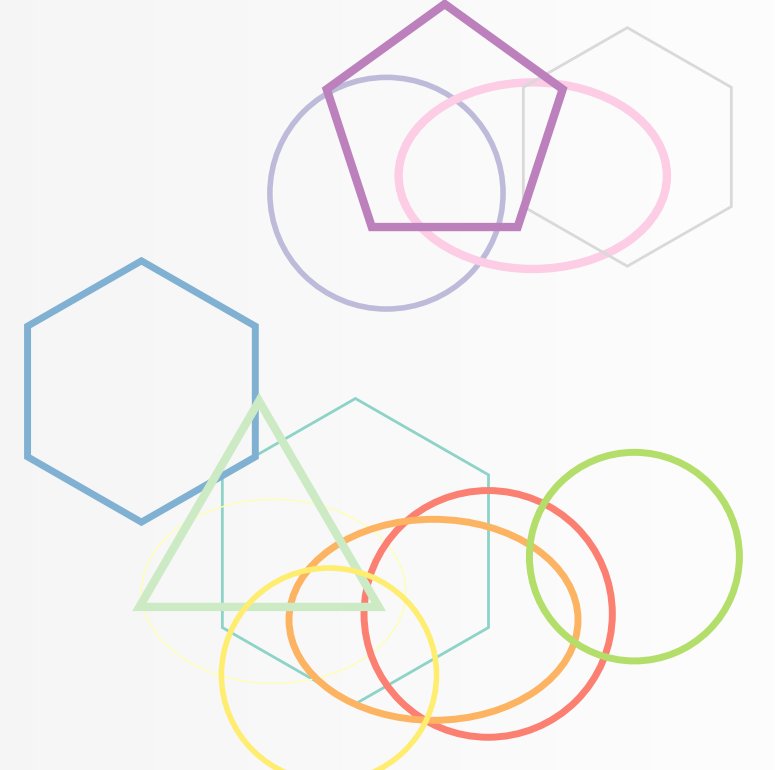[{"shape": "hexagon", "thickness": 1, "radius": 0.99, "center": [0.459, 0.284]}, {"shape": "oval", "thickness": 0.5, "radius": 0.85, "center": [0.353, 0.232]}, {"shape": "circle", "thickness": 2, "radius": 0.75, "center": [0.499, 0.749]}, {"shape": "circle", "thickness": 2.5, "radius": 0.8, "center": [0.63, 0.203]}, {"shape": "hexagon", "thickness": 2.5, "radius": 0.85, "center": [0.182, 0.492]}, {"shape": "oval", "thickness": 2.5, "radius": 0.93, "center": [0.559, 0.195]}, {"shape": "circle", "thickness": 2.5, "radius": 0.68, "center": [0.819, 0.277]}, {"shape": "oval", "thickness": 3, "radius": 0.87, "center": [0.687, 0.772]}, {"shape": "hexagon", "thickness": 1, "radius": 0.77, "center": [0.809, 0.809]}, {"shape": "pentagon", "thickness": 3, "radius": 0.8, "center": [0.574, 0.835]}, {"shape": "triangle", "thickness": 3, "radius": 0.89, "center": [0.334, 0.301]}, {"shape": "circle", "thickness": 2, "radius": 0.69, "center": [0.424, 0.124]}]